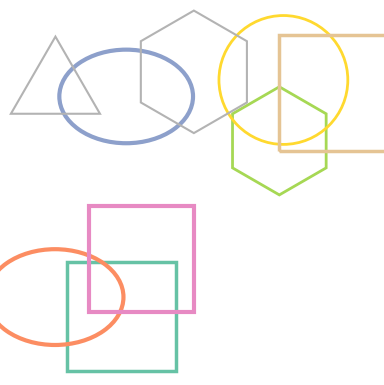[{"shape": "square", "thickness": 2.5, "radius": 0.7, "center": [0.315, 0.177]}, {"shape": "oval", "thickness": 3, "radius": 0.89, "center": [0.143, 0.228]}, {"shape": "oval", "thickness": 3, "radius": 0.87, "center": [0.328, 0.75]}, {"shape": "square", "thickness": 3, "radius": 0.69, "center": [0.368, 0.328]}, {"shape": "hexagon", "thickness": 2, "radius": 0.7, "center": [0.726, 0.634]}, {"shape": "circle", "thickness": 2, "radius": 0.84, "center": [0.736, 0.792]}, {"shape": "square", "thickness": 2.5, "radius": 0.76, "center": [0.877, 0.758]}, {"shape": "hexagon", "thickness": 1.5, "radius": 0.8, "center": [0.504, 0.813]}, {"shape": "triangle", "thickness": 1.5, "radius": 0.67, "center": [0.144, 0.771]}]